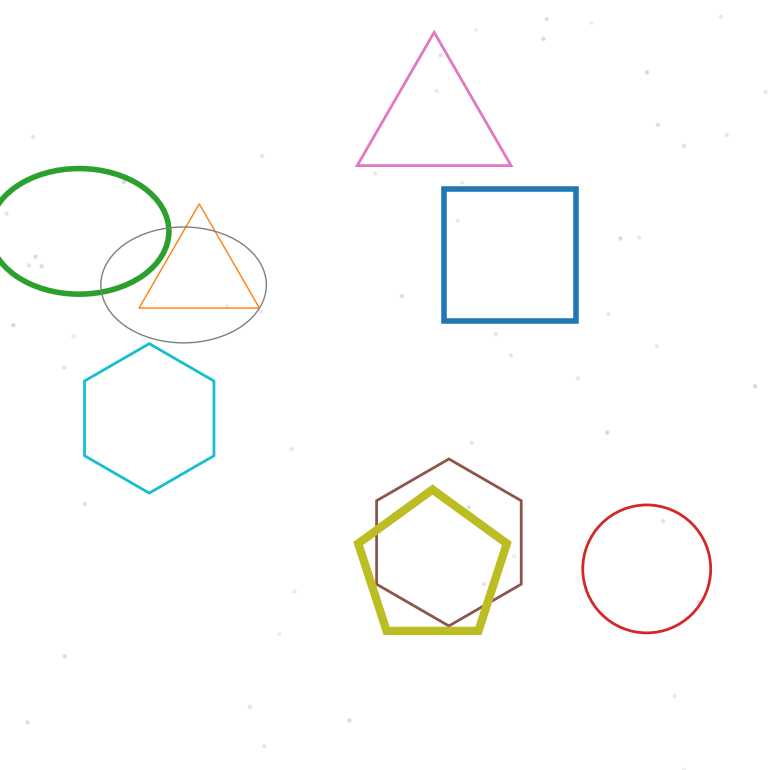[{"shape": "square", "thickness": 2, "radius": 0.43, "center": [0.662, 0.669]}, {"shape": "triangle", "thickness": 0.5, "radius": 0.45, "center": [0.259, 0.645]}, {"shape": "oval", "thickness": 2, "radius": 0.58, "center": [0.103, 0.7]}, {"shape": "circle", "thickness": 1, "radius": 0.42, "center": [0.84, 0.261]}, {"shape": "hexagon", "thickness": 1, "radius": 0.54, "center": [0.583, 0.295]}, {"shape": "triangle", "thickness": 1, "radius": 0.58, "center": [0.564, 0.843]}, {"shape": "oval", "thickness": 0.5, "radius": 0.54, "center": [0.238, 0.63]}, {"shape": "pentagon", "thickness": 3, "radius": 0.51, "center": [0.562, 0.263]}, {"shape": "hexagon", "thickness": 1, "radius": 0.49, "center": [0.194, 0.457]}]